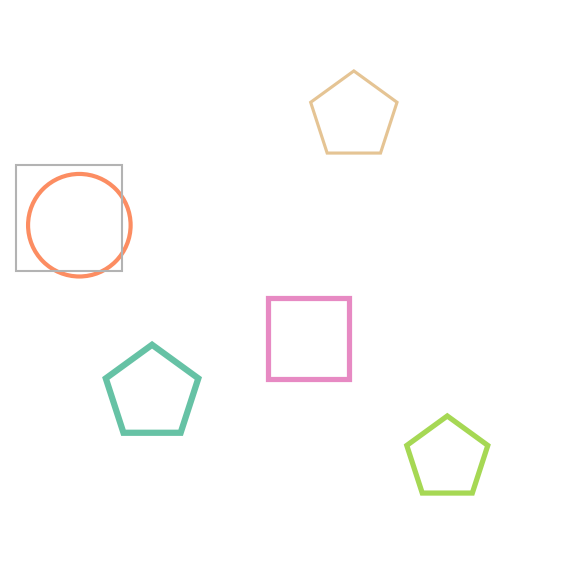[{"shape": "pentagon", "thickness": 3, "radius": 0.42, "center": [0.263, 0.318]}, {"shape": "circle", "thickness": 2, "radius": 0.44, "center": [0.137, 0.609]}, {"shape": "square", "thickness": 2.5, "radius": 0.35, "center": [0.534, 0.413]}, {"shape": "pentagon", "thickness": 2.5, "radius": 0.37, "center": [0.775, 0.205]}, {"shape": "pentagon", "thickness": 1.5, "radius": 0.39, "center": [0.613, 0.798]}, {"shape": "square", "thickness": 1, "radius": 0.46, "center": [0.12, 0.622]}]